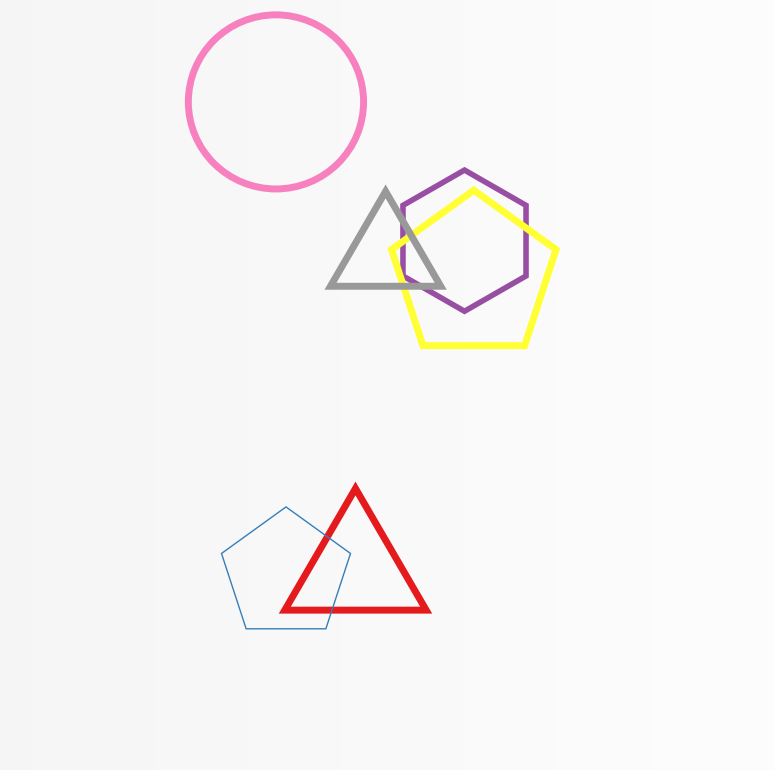[{"shape": "triangle", "thickness": 2.5, "radius": 0.53, "center": [0.459, 0.26]}, {"shape": "pentagon", "thickness": 0.5, "radius": 0.44, "center": [0.369, 0.254]}, {"shape": "hexagon", "thickness": 2, "radius": 0.46, "center": [0.599, 0.687]}, {"shape": "pentagon", "thickness": 2.5, "radius": 0.56, "center": [0.611, 0.641]}, {"shape": "circle", "thickness": 2.5, "radius": 0.57, "center": [0.356, 0.868]}, {"shape": "triangle", "thickness": 2.5, "radius": 0.41, "center": [0.498, 0.669]}]